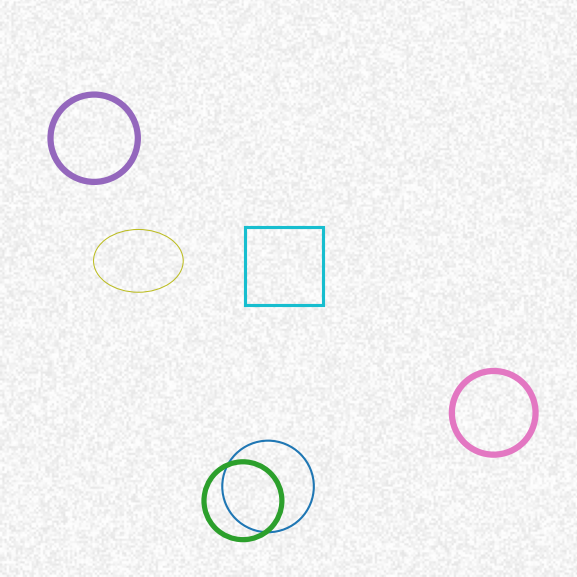[{"shape": "circle", "thickness": 1, "radius": 0.4, "center": [0.464, 0.157]}, {"shape": "circle", "thickness": 2.5, "radius": 0.34, "center": [0.421, 0.132]}, {"shape": "circle", "thickness": 3, "radius": 0.38, "center": [0.163, 0.76]}, {"shape": "circle", "thickness": 3, "radius": 0.36, "center": [0.855, 0.284]}, {"shape": "oval", "thickness": 0.5, "radius": 0.39, "center": [0.24, 0.547]}, {"shape": "square", "thickness": 1.5, "radius": 0.34, "center": [0.492, 0.539]}]